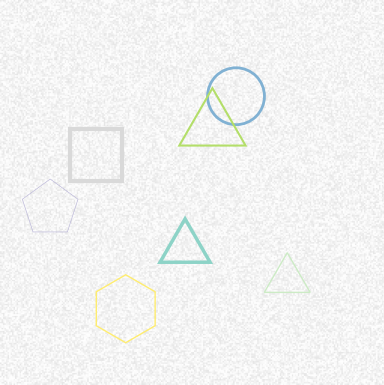[{"shape": "triangle", "thickness": 2.5, "radius": 0.38, "center": [0.481, 0.356]}, {"shape": "pentagon", "thickness": 0.5, "radius": 0.38, "center": [0.13, 0.459]}, {"shape": "circle", "thickness": 2, "radius": 0.37, "center": [0.613, 0.75]}, {"shape": "triangle", "thickness": 1.5, "radius": 0.5, "center": [0.552, 0.672]}, {"shape": "square", "thickness": 3, "radius": 0.34, "center": [0.249, 0.598]}, {"shape": "triangle", "thickness": 1, "radius": 0.34, "center": [0.746, 0.275]}, {"shape": "hexagon", "thickness": 1, "radius": 0.44, "center": [0.327, 0.198]}]